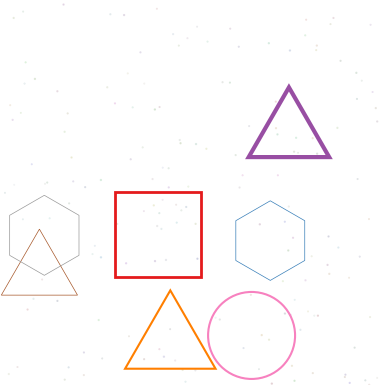[{"shape": "square", "thickness": 2, "radius": 0.56, "center": [0.411, 0.391]}, {"shape": "hexagon", "thickness": 0.5, "radius": 0.52, "center": [0.702, 0.375]}, {"shape": "triangle", "thickness": 3, "radius": 0.6, "center": [0.75, 0.652]}, {"shape": "triangle", "thickness": 1.5, "radius": 0.68, "center": [0.442, 0.11]}, {"shape": "triangle", "thickness": 0.5, "radius": 0.57, "center": [0.102, 0.291]}, {"shape": "circle", "thickness": 1.5, "radius": 0.56, "center": [0.653, 0.129]}, {"shape": "hexagon", "thickness": 0.5, "radius": 0.52, "center": [0.115, 0.389]}]